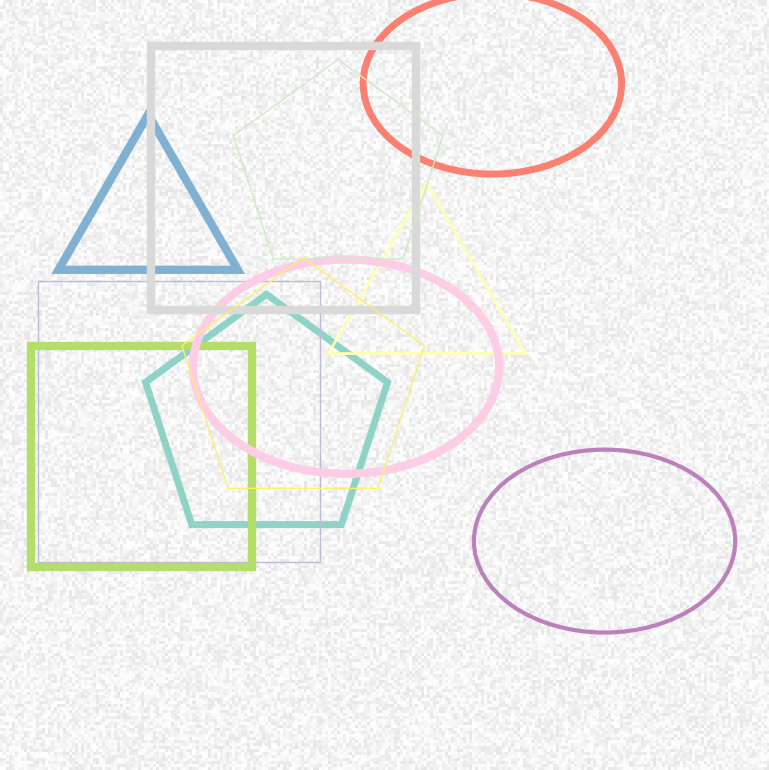[{"shape": "pentagon", "thickness": 2.5, "radius": 0.83, "center": [0.346, 0.452]}, {"shape": "triangle", "thickness": 1, "radius": 0.74, "center": [0.554, 0.615]}, {"shape": "square", "thickness": 0.5, "radius": 0.91, "center": [0.232, 0.453]}, {"shape": "oval", "thickness": 2.5, "radius": 0.84, "center": [0.64, 0.891]}, {"shape": "triangle", "thickness": 3, "radius": 0.67, "center": [0.192, 0.717]}, {"shape": "square", "thickness": 3, "radius": 0.72, "center": [0.184, 0.407]}, {"shape": "oval", "thickness": 3, "radius": 0.99, "center": [0.449, 0.524]}, {"shape": "square", "thickness": 3, "radius": 0.86, "center": [0.368, 0.769]}, {"shape": "oval", "thickness": 1.5, "radius": 0.85, "center": [0.785, 0.297]}, {"shape": "pentagon", "thickness": 0.5, "radius": 0.72, "center": [0.439, 0.78]}, {"shape": "pentagon", "thickness": 0.5, "radius": 0.83, "center": [0.394, 0.5]}]